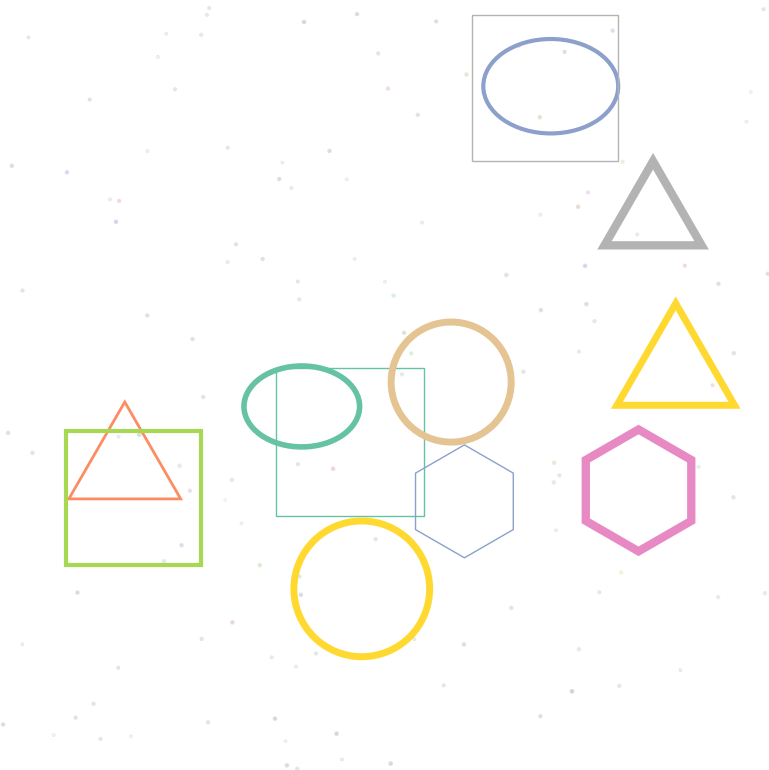[{"shape": "square", "thickness": 0.5, "radius": 0.48, "center": [0.454, 0.426]}, {"shape": "oval", "thickness": 2, "radius": 0.38, "center": [0.392, 0.472]}, {"shape": "triangle", "thickness": 1, "radius": 0.42, "center": [0.162, 0.394]}, {"shape": "hexagon", "thickness": 0.5, "radius": 0.37, "center": [0.603, 0.349]}, {"shape": "oval", "thickness": 1.5, "radius": 0.44, "center": [0.715, 0.888]}, {"shape": "hexagon", "thickness": 3, "radius": 0.4, "center": [0.829, 0.363]}, {"shape": "square", "thickness": 1.5, "radius": 0.44, "center": [0.174, 0.353]}, {"shape": "circle", "thickness": 2.5, "radius": 0.44, "center": [0.47, 0.235]}, {"shape": "triangle", "thickness": 2.5, "radius": 0.44, "center": [0.878, 0.518]}, {"shape": "circle", "thickness": 2.5, "radius": 0.39, "center": [0.586, 0.504]}, {"shape": "square", "thickness": 0.5, "radius": 0.47, "center": [0.708, 0.885]}, {"shape": "triangle", "thickness": 3, "radius": 0.36, "center": [0.848, 0.718]}]